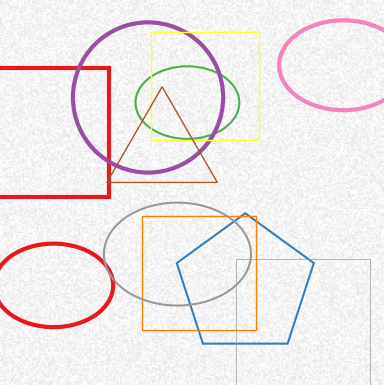[{"shape": "oval", "thickness": 3, "radius": 0.77, "center": [0.139, 0.259]}, {"shape": "square", "thickness": 3, "radius": 0.84, "center": [0.115, 0.656]}, {"shape": "pentagon", "thickness": 1.5, "radius": 0.94, "center": [0.637, 0.259]}, {"shape": "oval", "thickness": 1.5, "radius": 0.67, "center": [0.487, 0.733]}, {"shape": "circle", "thickness": 3, "radius": 0.98, "center": [0.385, 0.747]}, {"shape": "square", "thickness": 1, "radius": 0.74, "center": [0.516, 0.291]}, {"shape": "square", "thickness": 1, "radius": 0.7, "center": [0.533, 0.777]}, {"shape": "triangle", "thickness": 1, "radius": 0.83, "center": [0.421, 0.609]}, {"shape": "oval", "thickness": 3, "radius": 0.83, "center": [0.892, 0.831]}, {"shape": "square", "thickness": 0.5, "radius": 0.87, "center": [0.786, 0.154]}, {"shape": "oval", "thickness": 1.5, "radius": 0.95, "center": [0.461, 0.34]}]